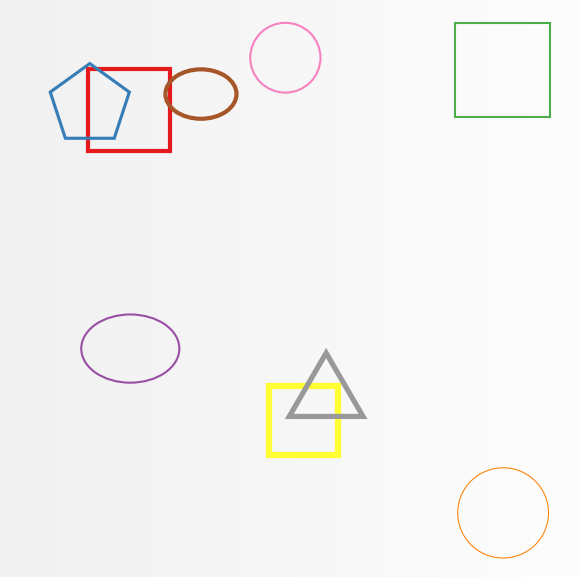[{"shape": "square", "thickness": 2, "radius": 0.36, "center": [0.222, 0.809]}, {"shape": "pentagon", "thickness": 1.5, "radius": 0.36, "center": [0.154, 0.818]}, {"shape": "square", "thickness": 1, "radius": 0.41, "center": [0.864, 0.878]}, {"shape": "oval", "thickness": 1, "radius": 0.42, "center": [0.224, 0.396]}, {"shape": "circle", "thickness": 0.5, "radius": 0.39, "center": [0.866, 0.111]}, {"shape": "square", "thickness": 3, "radius": 0.3, "center": [0.522, 0.27]}, {"shape": "oval", "thickness": 2, "radius": 0.31, "center": [0.346, 0.836]}, {"shape": "circle", "thickness": 1, "radius": 0.3, "center": [0.491, 0.899]}, {"shape": "triangle", "thickness": 2.5, "radius": 0.37, "center": [0.561, 0.315]}]